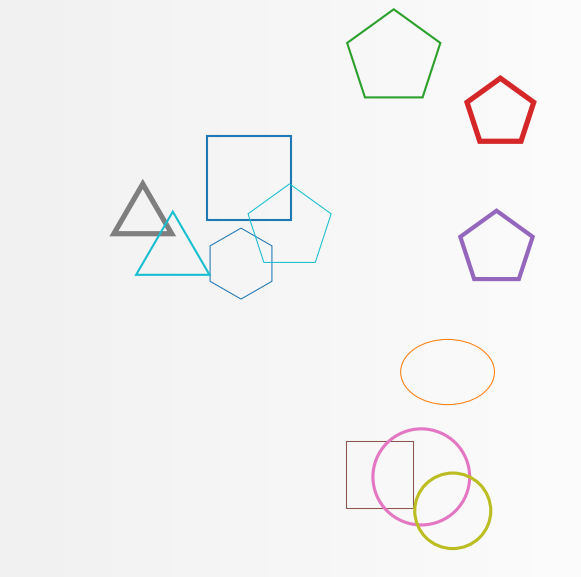[{"shape": "hexagon", "thickness": 0.5, "radius": 0.31, "center": [0.415, 0.543]}, {"shape": "square", "thickness": 1, "radius": 0.36, "center": [0.429, 0.691]}, {"shape": "oval", "thickness": 0.5, "radius": 0.4, "center": [0.77, 0.355]}, {"shape": "pentagon", "thickness": 1, "radius": 0.42, "center": [0.677, 0.899]}, {"shape": "pentagon", "thickness": 2.5, "radius": 0.3, "center": [0.861, 0.803]}, {"shape": "pentagon", "thickness": 2, "radius": 0.33, "center": [0.854, 0.569]}, {"shape": "square", "thickness": 0.5, "radius": 0.29, "center": [0.654, 0.178]}, {"shape": "circle", "thickness": 1.5, "radius": 0.42, "center": [0.725, 0.173]}, {"shape": "triangle", "thickness": 2.5, "radius": 0.29, "center": [0.246, 0.623]}, {"shape": "circle", "thickness": 1.5, "radius": 0.33, "center": [0.779, 0.115]}, {"shape": "pentagon", "thickness": 0.5, "radius": 0.38, "center": [0.498, 0.606]}, {"shape": "triangle", "thickness": 1, "radius": 0.36, "center": [0.297, 0.56]}]